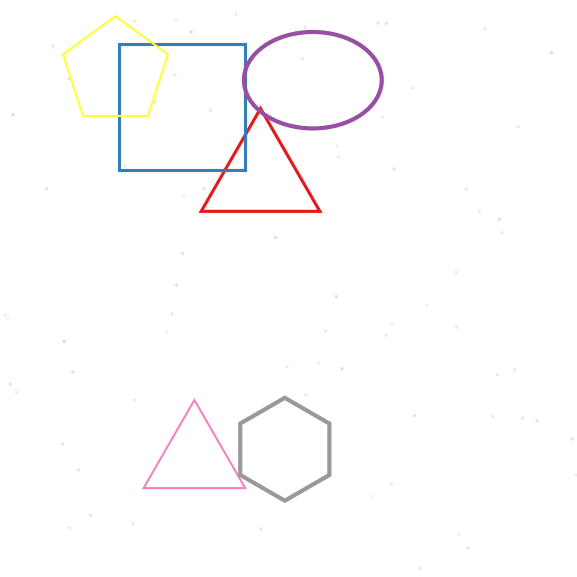[{"shape": "triangle", "thickness": 1.5, "radius": 0.59, "center": [0.451, 0.693]}, {"shape": "square", "thickness": 1.5, "radius": 0.55, "center": [0.315, 0.813]}, {"shape": "oval", "thickness": 2, "radius": 0.6, "center": [0.542, 0.86]}, {"shape": "pentagon", "thickness": 1, "radius": 0.48, "center": [0.2, 0.875]}, {"shape": "triangle", "thickness": 1, "radius": 0.51, "center": [0.337, 0.205]}, {"shape": "hexagon", "thickness": 2, "radius": 0.45, "center": [0.493, 0.221]}]